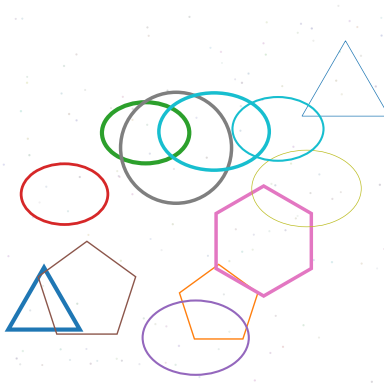[{"shape": "triangle", "thickness": 0.5, "radius": 0.65, "center": [0.897, 0.764]}, {"shape": "triangle", "thickness": 3, "radius": 0.54, "center": [0.114, 0.198]}, {"shape": "pentagon", "thickness": 1, "radius": 0.54, "center": [0.568, 0.206]}, {"shape": "oval", "thickness": 3, "radius": 0.57, "center": [0.378, 0.655]}, {"shape": "oval", "thickness": 2, "radius": 0.56, "center": [0.168, 0.496]}, {"shape": "oval", "thickness": 1.5, "radius": 0.69, "center": [0.508, 0.123]}, {"shape": "pentagon", "thickness": 1, "radius": 0.67, "center": [0.226, 0.24]}, {"shape": "hexagon", "thickness": 2.5, "radius": 0.71, "center": [0.685, 0.374]}, {"shape": "circle", "thickness": 2.5, "radius": 0.72, "center": [0.457, 0.616]}, {"shape": "oval", "thickness": 0.5, "radius": 0.71, "center": [0.796, 0.51]}, {"shape": "oval", "thickness": 2.5, "radius": 0.72, "center": [0.556, 0.658]}, {"shape": "oval", "thickness": 1.5, "radius": 0.59, "center": [0.722, 0.665]}]